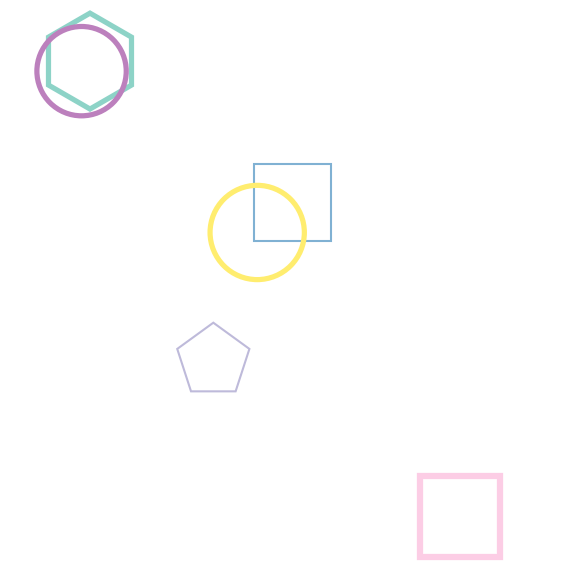[{"shape": "hexagon", "thickness": 2.5, "radius": 0.41, "center": [0.156, 0.893]}, {"shape": "pentagon", "thickness": 1, "radius": 0.33, "center": [0.369, 0.375]}, {"shape": "square", "thickness": 1, "radius": 0.33, "center": [0.506, 0.648]}, {"shape": "square", "thickness": 3, "radius": 0.35, "center": [0.796, 0.105]}, {"shape": "circle", "thickness": 2.5, "radius": 0.39, "center": [0.141, 0.876]}, {"shape": "circle", "thickness": 2.5, "radius": 0.41, "center": [0.445, 0.597]}]